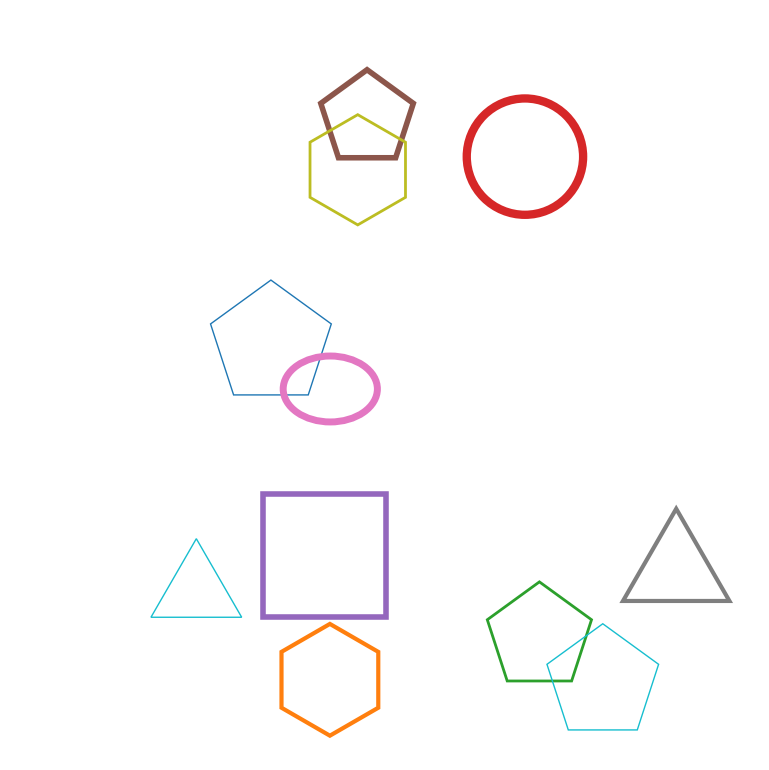[{"shape": "pentagon", "thickness": 0.5, "radius": 0.41, "center": [0.352, 0.554]}, {"shape": "hexagon", "thickness": 1.5, "radius": 0.36, "center": [0.428, 0.117]}, {"shape": "pentagon", "thickness": 1, "radius": 0.36, "center": [0.701, 0.173]}, {"shape": "circle", "thickness": 3, "radius": 0.38, "center": [0.682, 0.797]}, {"shape": "square", "thickness": 2, "radius": 0.4, "center": [0.422, 0.278]}, {"shape": "pentagon", "thickness": 2, "radius": 0.32, "center": [0.477, 0.846]}, {"shape": "oval", "thickness": 2.5, "radius": 0.31, "center": [0.429, 0.495]}, {"shape": "triangle", "thickness": 1.5, "radius": 0.4, "center": [0.878, 0.259]}, {"shape": "hexagon", "thickness": 1, "radius": 0.36, "center": [0.465, 0.78]}, {"shape": "pentagon", "thickness": 0.5, "radius": 0.38, "center": [0.783, 0.114]}, {"shape": "triangle", "thickness": 0.5, "radius": 0.34, "center": [0.255, 0.232]}]